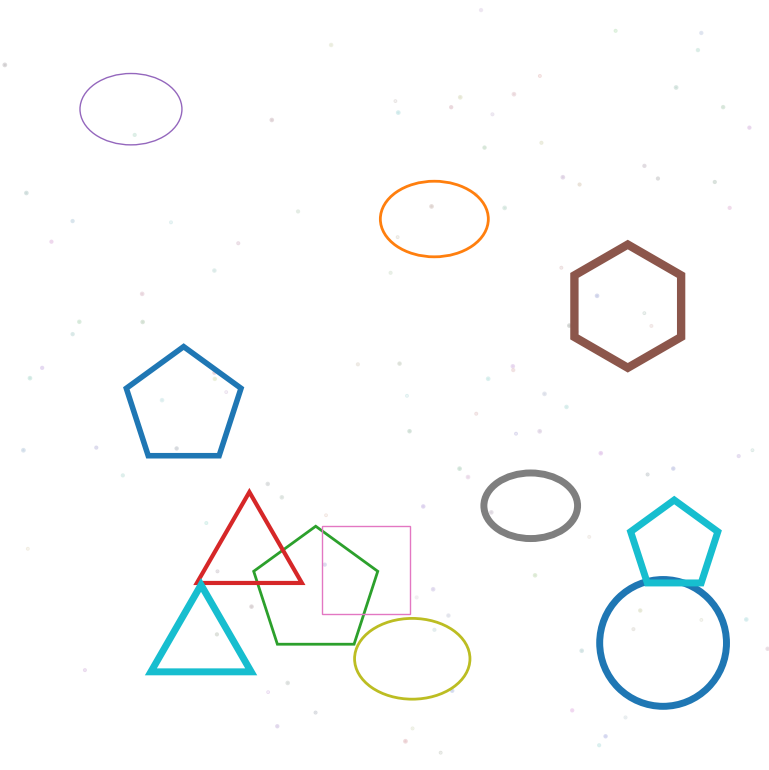[{"shape": "circle", "thickness": 2.5, "radius": 0.41, "center": [0.861, 0.165]}, {"shape": "pentagon", "thickness": 2, "radius": 0.39, "center": [0.239, 0.472]}, {"shape": "oval", "thickness": 1, "radius": 0.35, "center": [0.564, 0.716]}, {"shape": "pentagon", "thickness": 1, "radius": 0.42, "center": [0.41, 0.232]}, {"shape": "triangle", "thickness": 1.5, "radius": 0.39, "center": [0.324, 0.282]}, {"shape": "oval", "thickness": 0.5, "radius": 0.33, "center": [0.17, 0.858]}, {"shape": "hexagon", "thickness": 3, "radius": 0.4, "center": [0.815, 0.602]}, {"shape": "square", "thickness": 0.5, "radius": 0.29, "center": [0.476, 0.26]}, {"shape": "oval", "thickness": 2.5, "radius": 0.3, "center": [0.689, 0.343]}, {"shape": "oval", "thickness": 1, "radius": 0.37, "center": [0.535, 0.144]}, {"shape": "triangle", "thickness": 2.5, "radius": 0.38, "center": [0.261, 0.165]}, {"shape": "pentagon", "thickness": 2.5, "radius": 0.3, "center": [0.876, 0.291]}]